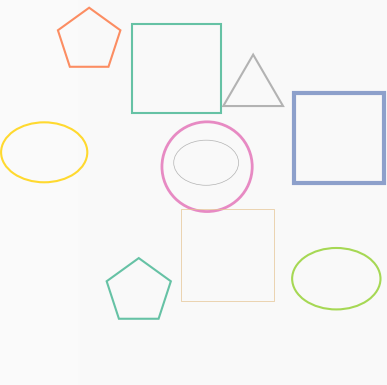[{"shape": "pentagon", "thickness": 1.5, "radius": 0.44, "center": [0.358, 0.243]}, {"shape": "square", "thickness": 1.5, "radius": 0.58, "center": [0.456, 0.823]}, {"shape": "pentagon", "thickness": 1.5, "radius": 0.42, "center": [0.23, 0.895]}, {"shape": "square", "thickness": 3, "radius": 0.58, "center": [0.875, 0.642]}, {"shape": "circle", "thickness": 2, "radius": 0.58, "center": [0.534, 0.567]}, {"shape": "oval", "thickness": 1.5, "radius": 0.57, "center": [0.868, 0.276]}, {"shape": "oval", "thickness": 1.5, "radius": 0.56, "center": [0.114, 0.604]}, {"shape": "square", "thickness": 0.5, "radius": 0.6, "center": [0.587, 0.338]}, {"shape": "triangle", "thickness": 1.5, "radius": 0.45, "center": [0.653, 0.769]}, {"shape": "oval", "thickness": 0.5, "radius": 0.42, "center": [0.532, 0.577]}]